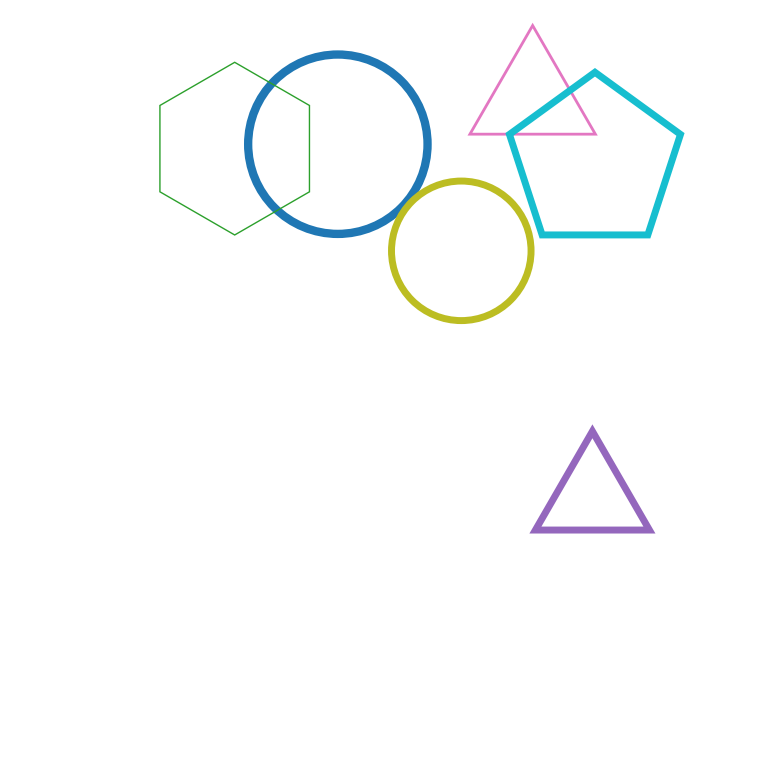[{"shape": "circle", "thickness": 3, "radius": 0.58, "center": [0.439, 0.813]}, {"shape": "hexagon", "thickness": 0.5, "radius": 0.56, "center": [0.305, 0.807]}, {"shape": "triangle", "thickness": 2.5, "radius": 0.43, "center": [0.769, 0.354]}, {"shape": "triangle", "thickness": 1, "radius": 0.47, "center": [0.692, 0.873]}, {"shape": "circle", "thickness": 2.5, "radius": 0.45, "center": [0.599, 0.674]}, {"shape": "pentagon", "thickness": 2.5, "radius": 0.58, "center": [0.773, 0.789]}]